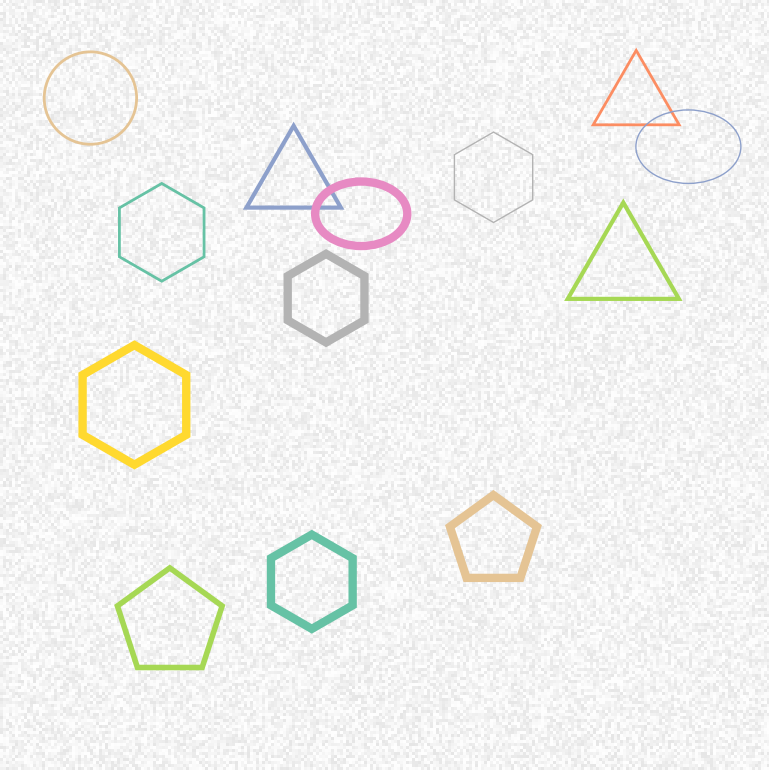[{"shape": "hexagon", "thickness": 1, "radius": 0.32, "center": [0.21, 0.698]}, {"shape": "hexagon", "thickness": 3, "radius": 0.31, "center": [0.405, 0.244]}, {"shape": "triangle", "thickness": 1, "radius": 0.32, "center": [0.826, 0.87]}, {"shape": "triangle", "thickness": 1.5, "radius": 0.35, "center": [0.381, 0.766]}, {"shape": "oval", "thickness": 0.5, "radius": 0.34, "center": [0.894, 0.81]}, {"shape": "oval", "thickness": 3, "radius": 0.3, "center": [0.469, 0.722]}, {"shape": "triangle", "thickness": 1.5, "radius": 0.42, "center": [0.81, 0.654]}, {"shape": "pentagon", "thickness": 2, "radius": 0.36, "center": [0.22, 0.191]}, {"shape": "hexagon", "thickness": 3, "radius": 0.39, "center": [0.175, 0.474]}, {"shape": "circle", "thickness": 1, "radius": 0.3, "center": [0.117, 0.873]}, {"shape": "pentagon", "thickness": 3, "radius": 0.3, "center": [0.641, 0.298]}, {"shape": "hexagon", "thickness": 3, "radius": 0.29, "center": [0.423, 0.613]}, {"shape": "hexagon", "thickness": 0.5, "radius": 0.29, "center": [0.641, 0.77]}]